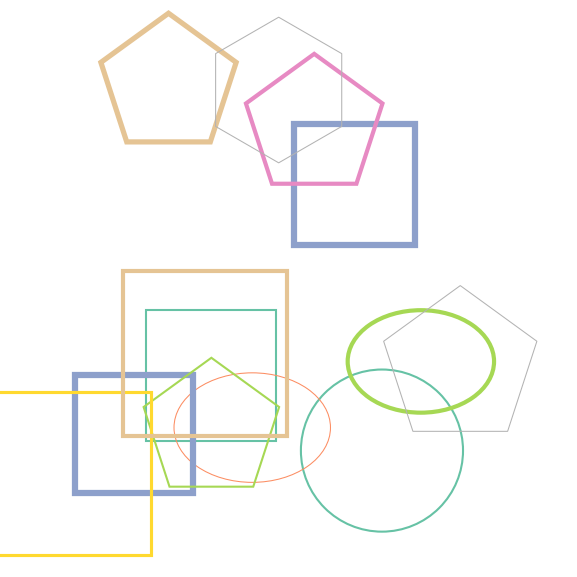[{"shape": "circle", "thickness": 1, "radius": 0.7, "center": [0.661, 0.219]}, {"shape": "square", "thickness": 1, "radius": 0.56, "center": [0.366, 0.349]}, {"shape": "oval", "thickness": 0.5, "radius": 0.68, "center": [0.437, 0.259]}, {"shape": "square", "thickness": 3, "radius": 0.52, "center": [0.613, 0.68]}, {"shape": "square", "thickness": 3, "radius": 0.51, "center": [0.232, 0.248]}, {"shape": "pentagon", "thickness": 2, "radius": 0.62, "center": [0.544, 0.782]}, {"shape": "oval", "thickness": 2, "radius": 0.63, "center": [0.729, 0.373]}, {"shape": "pentagon", "thickness": 1, "radius": 0.62, "center": [0.366, 0.256]}, {"shape": "square", "thickness": 1.5, "radius": 0.71, "center": [0.121, 0.179]}, {"shape": "square", "thickness": 2, "radius": 0.71, "center": [0.355, 0.387]}, {"shape": "pentagon", "thickness": 2.5, "radius": 0.62, "center": [0.292, 0.853]}, {"shape": "hexagon", "thickness": 0.5, "radius": 0.63, "center": [0.483, 0.843]}, {"shape": "pentagon", "thickness": 0.5, "radius": 0.7, "center": [0.797, 0.365]}]